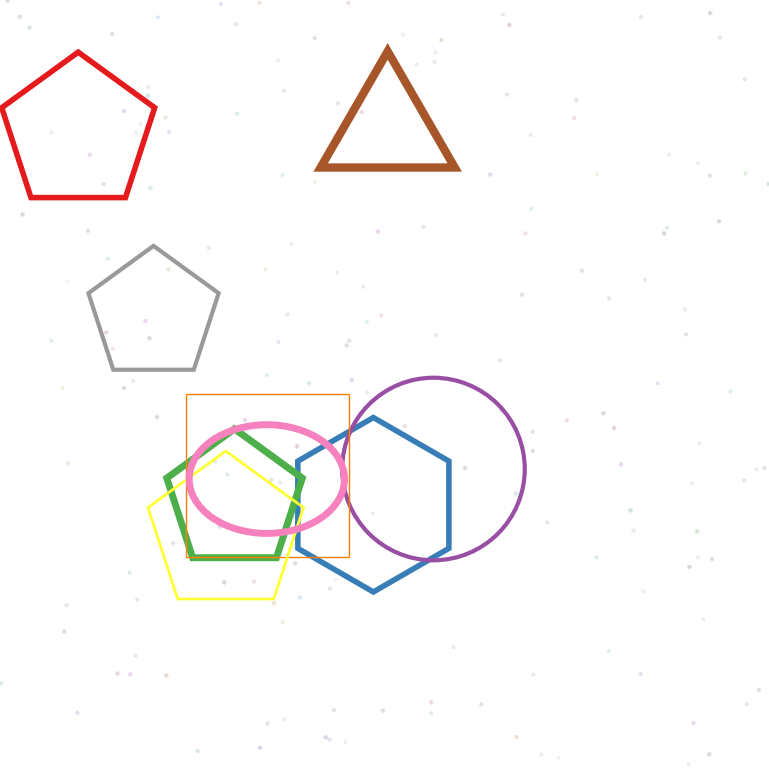[{"shape": "pentagon", "thickness": 2, "radius": 0.52, "center": [0.102, 0.828]}, {"shape": "hexagon", "thickness": 2, "radius": 0.57, "center": [0.485, 0.344]}, {"shape": "pentagon", "thickness": 2.5, "radius": 0.46, "center": [0.305, 0.35]}, {"shape": "circle", "thickness": 1.5, "radius": 0.59, "center": [0.563, 0.391]}, {"shape": "square", "thickness": 0.5, "radius": 0.53, "center": [0.347, 0.383]}, {"shape": "pentagon", "thickness": 1, "radius": 0.53, "center": [0.293, 0.308]}, {"shape": "triangle", "thickness": 3, "radius": 0.5, "center": [0.503, 0.833]}, {"shape": "oval", "thickness": 2.5, "radius": 0.5, "center": [0.347, 0.378]}, {"shape": "pentagon", "thickness": 1.5, "radius": 0.44, "center": [0.199, 0.592]}]